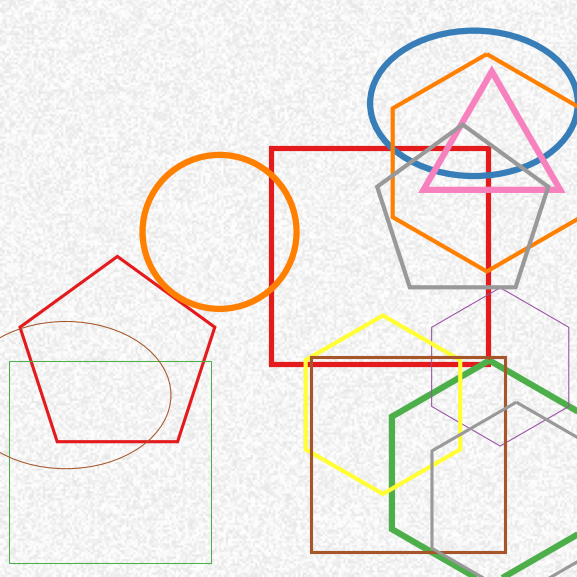[{"shape": "pentagon", "thickness": 1.5, "radius": 0.89, "center": [0.203, 0.378]}, {"shape": "square", "thickness": 2.5, "radius": 0.94, "center": [0.657, 0.556]}, {"shape": "oval", "thickness": 3, "radius": 0.9, "center": [0.821, 0.82]}, {"shape": "square", "thickness": 0.5, "radius": 0.87, "center": [0.191, 0.199]}, {"shape": "hexagon", "thickness": 3, "radius": 0.97, "center": [0.847, 0.18]}, {"shape": "hexagon", "thickness": 0.5, "radius": 0.69, "center": [0.866, 0.364]}, {"shape": "hexagon", "thickness": 2, "radius": 0.94, "center": [0.843, 0.717]}, {"shape": "circle", "thickness": 3, "radius": 0.67, "center": [0.38, 0.598]}, {"shape": "hexagon", "thickness": 2, "radius": 0.77, "center": [0.663, 0.298]}, {"shape": "oval", "thickness": 0.5, "radius": 0.91, "center": [0.114, 0.315]}, {"shape": "square", "thickness": 1.5, "radius": 0.84, "center": [0.707, 0.212]}, {"shape": "triangle", "thickness": 3, "radius": 0.68, "center": [0.852, 0.739]}, {"shape": "pentagon", "thickness": 2, "radius": 0.78, "center": [0.801, 0.628]}, {"shape": "hexagon", "thickness": 1.5, "radius": 0.84, "center": [0.894, 0.134]}]